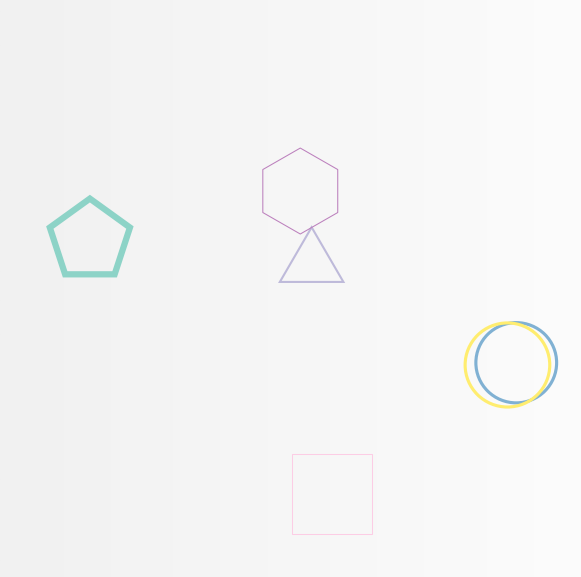[{"shape": "pentagon", "thickness": 3, "radius": 0.36, "center": [0.155, 0.583]}, {"shape": "triangle", "thickness": 1, "radius": 0.32, "center": [0.536, 0.542]}, {"shape": "circle", "thickness": 1.5, "radius": 0.35, "center": [0.888, 0.371]}, {"shape": "square", "thickness": 0.5, "radius": 0.35, "center": [0.571, 0.144]}, {"shape": "hexagon", "thickness": 0.5, "radius": 0.37, "center": [0.517, 0.668]}, {"shape": "circle", "thickness": 1.5, "radius": 0.36, "center": [0.873, 0.367]}]